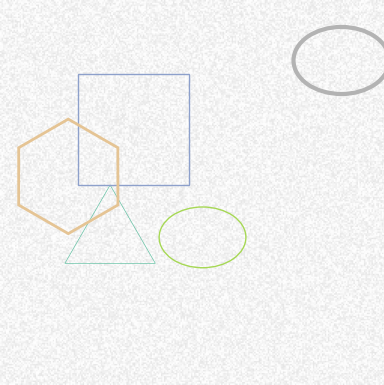[{"shape": "triangle", "thickness": 0.5, "radius": 0.68, "center": [0.286, 0.384]}, {"shape": "square", "thickness": 1, "radius": 0.72, "center": [0.347, 0.663]}, {"shape": "oval", "thickness": 1, "radius": 0.56, "center": [0.526, 0.383]}, {"shape": "hexagon", "thickness": 2, "radius": 0.74, "center": [0.177, 0.542]}, {"shape": "oval", "thickness": 3, "radius": 0.62, "center": [0.887, 0.843]}]